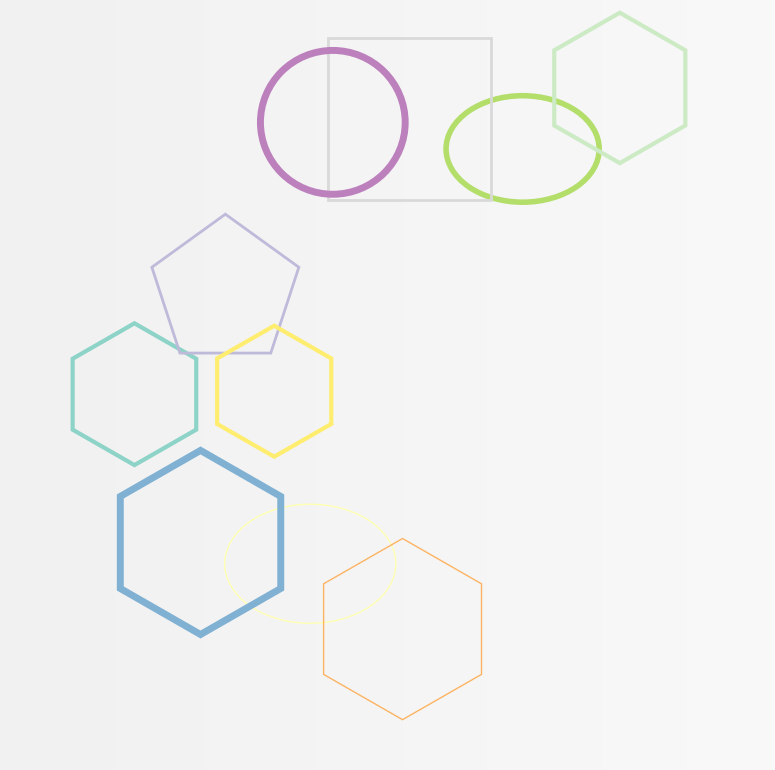[{"shape": "hexagon", "thickness": 1.5, "radius": 0.46, "center": [0.173, 0.488]}, {"shape": "oval", "thickness": 0.5, "radius": 0.55, "center": [0.4, 0.268]}, {"shape": "pentagon", "thickness": 1, "radius": 0.5, "center": [0.291, 0.622]}, {"shape": "hexagon", "thickness": 2.5, "radius": 0.6, "center": [0.259, 0.296]}, {"shape": "hexagon", "thickness": 0.5, "radius": 0.59, "center": [0.519, 0.183]}, {"shape": "oval", "thickness": 2, "radius": 0.49, "center": [0.674, 0.807]}, {"shape": "square", "thickness": 1, "radius": 0.53, "center": [0.528, 0.846]}, {"shape": "circle", "thickness": 2.5, "radius": 0.47, "center": [0.429, 0.841]}, {"shape": "hexagon", "thickness": 1.5, "radius": 0.49, "center": [0.8, 0.886]}, {"shape": "hexagon", "thickness": 1.5, "radius": 0.43, "center": [0.354, 0.492]}]